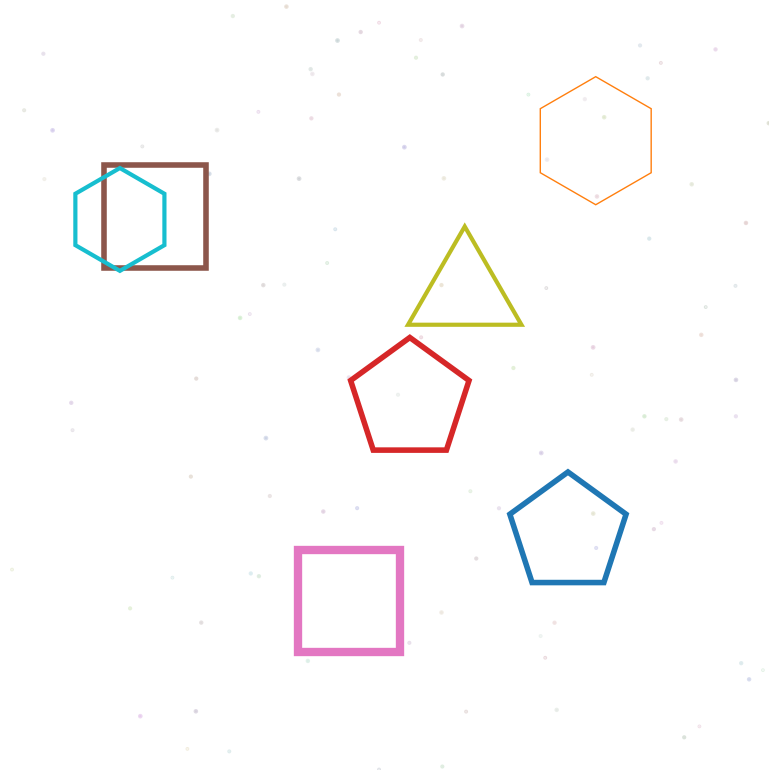[{"shape": "pentagon", "thickness": 2, "radius": 0.4, "center": [0.738, 0.308]}, {"shape": "hexagon", "thickness": 0.5, "radius": 0.42, "center": [0.774, 0.817]}, {"shape": "pentagon", "thickness": 2, "radius": 0.4, "center": [0.532, 0.481]}, {"shape": "square", "thickness": 2, "radius": 0.33, "center": [0.201, 0.719]}, {"shape": "square", "thickness": 3, "radius": 0.33, "center": [0.453, 0.22]}, {"shape": "triangle", "thickness": 1.5, "radius": 0.43, "center": [0.604, 0.621]}, {"shape": "hexagon", "thickness": 1.5, "radius": 0.33, "center": [0.156, 0.715]}]